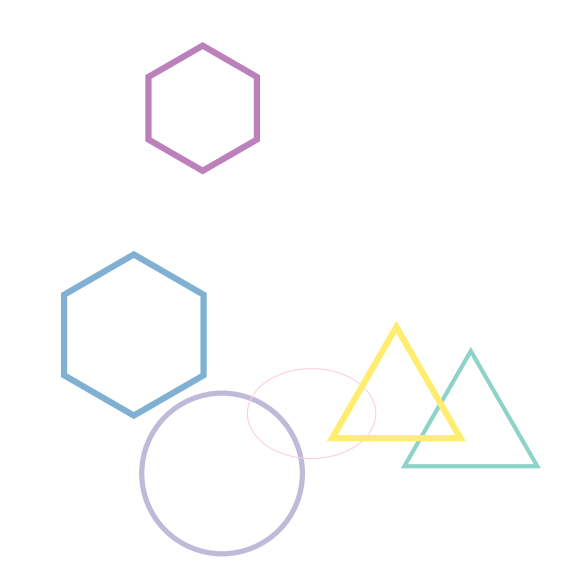[{"shape": "triangle", "thickness": 2, "radius": 0.66, "center": [0.815, 0.258]}, {"shape": "circle", "thickness": 2.5, "radius": 0.7, "center": [0.385, 0.179]}, {"shape": "hexagon", "thickness": 3, "radius": 0.7, "center": [0.232, 0.419]}, {"shape": "oval", "thickness": 0.5, "radius": 0.56, "center": [0.54, 0.283]}, {"shape": "hexagon", "thickness": 3, "radius": 0.54, "center": [0.351, 0.812]}, {"shape": "triangle", "thickness": 3, "radius": 0.64, "center": [0.686, 0.305]}]